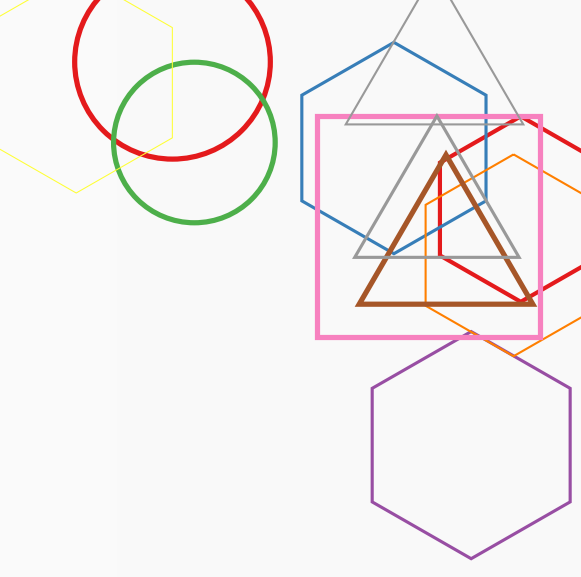[{"shape": "circle", "thickness": 2.5, "radius": 0.84, "center": [0.297, 0.892]}, {"shape": "hexagon", "thickness": 2, "radius": 0.8, "center": [0.896, 0.637]}, {"shape": "hexagon", "thickness": 1.5, "radius": 0.91, "center": [0.678, 0.743]}, {"shape": "circle", "thickness": 2.5, "radius": 0.7, "center": [0.334, 0.752]}, {"shape": "hexagon", "thickness": 1.5, "radius": 0.98, "center": [0.811, 0.228]}, {"shape": "hexagon", "thickness": 1, "radius": 0.87, "center": [0.884, 0.557]}, {"shape": "hexagon", "thickness": 0.5, "radius": 0.95, "center": [0.131, 0.856]}, {"shape": "triangle", "thickness": 2.5, "radius": 0.86, "center": [0.767, 0.559]}, {"shape": "square", "thickness": 2.5, "radius": 0.96, "center": [0.737, 0.606]}, {"shape": "triangle", "thickness": 1, "radius": 0.88, "center": [0.748, 0.872]}, {"shape": "triangle", "thickness": 1.5, "radius": 0.82, "center": [0.752, 0.635]}]